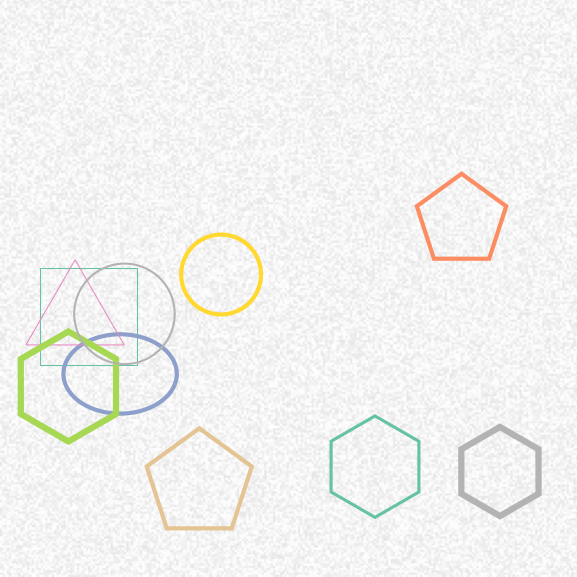[{"shape": "hexagon", "thickness": 1.5, "radius": 0.44, "center": [0.649, 0.191]}, {"shape": "square", "thickness": 0.5, "radius": 0.42, "center": [0.154, 0.451]}, {"shape": "pentagon", "thickness": 2, "radius": 0.41, "center": [0.799, 0.617]}, {"shape": "oval", "thickness": 2, "radius": 0.49, "center": [0.208, 0.352]}, {"shape": "triangle", "thickness": 0.5, "radius": 0.49, "center": [0.13, 0.451]}, {"shape": "hexagon", "thickness": 3, "radius": 0.48, "center": [0.118, 0.33]}, {"shape": "circle", "thickness": 2, "radius": 0.35, "center": [0.383, 0.524]}, {"shape": "pentagon", "thickness": 2, "radius": 0.48, "center": [0.345, 0.162]}, {"shape": "circle", "thickness": 1, "radius": 0.44, "center": [0.216, 0.456]}, {"shape": "hexagon", "thickness": 3, "radius": 0.39, "center": [0.866, 0.183]}]